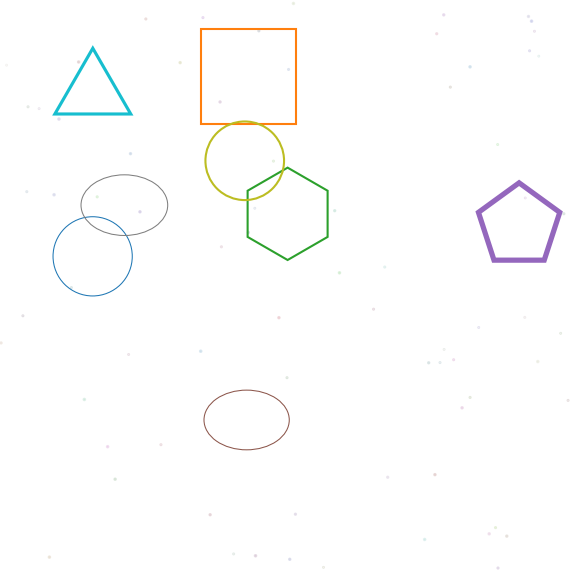[{"shape": "circle", "thickness": 0.5, "radius": 0.34, "center": [0.16, 0.555]}, {"shape": "square", "thickness": 1, "radius": 0.41, "center": [0.43, 0.867]}, {"shape": "hexagon", "thickness": 1, "radius": 0.4, "center": [0.498, 0.629]}, {"shape": "pentagon", "thickness": 2.5, "radius": 0.37, "center": [0.899, 0.609]}, {"shape": "oval", "thickness": 0.5, "radius": 0.37, "center": [0.427, 0.272]}, {"shape": "oval", "thickness": 0.5, "radius": 0.38, "center": [0.215, 0.644]}, {"shape": "circle", "thickness": 1, "radius": 0.34, "center": [0.424, 0.721]}, {"shape": "triangle", "thickness": 1.5, "radius": 0.38, "center": [0.161, 0.84]}]